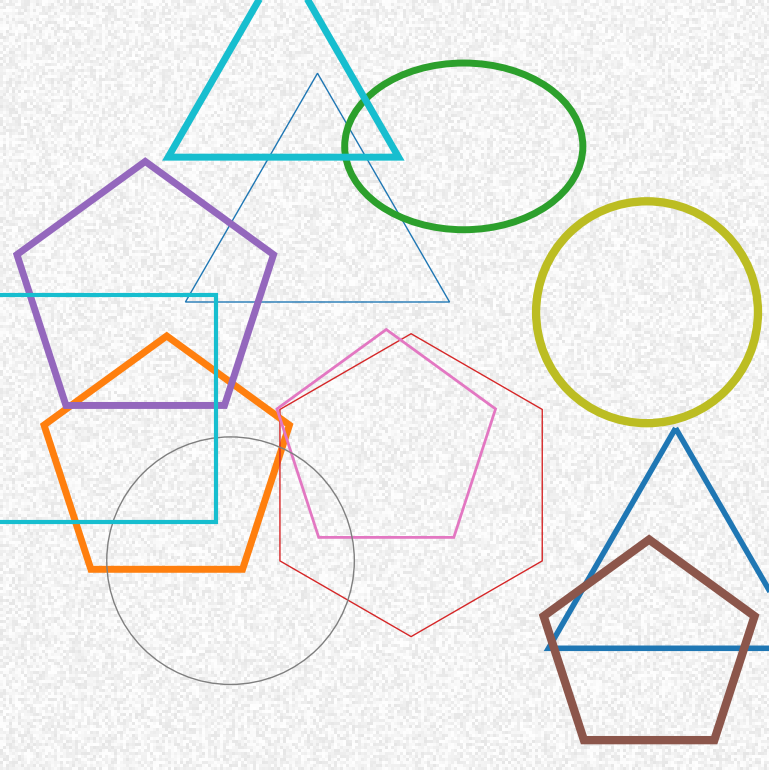[{"shape": "triangle", "thickness": 2, "radius": 0.95, "center": [0.877, 0.253]}, {"shape": "triangle", "thickness": 0.5, "radius": 0.99, "center": [0.412, 0.707]}, {"shape": "pentagon", "thickness": 2.5, "radius": 0.84, "center": [0.217, 0.396]}, {"shape": "oval", "thickness": 2.5, "radius": 0.77, "center": [0.602, 0.81]}, {"shape": "hexagon", "thickness": 0.5, "radius": 0.98, "center": [0.534, 0.37]}, {"shape": "pentagon", "thickness": 2.5, "radius": 0.88, "center": [0.189, 0.615]}, {"shape": "pentagon", "thickness": 3, "radius": 0.72, "center": [0.843, 0.155]}, {"shape": "pentagon", "thickness": 1, "radius": 0.75, "center": [0.502, 0.423]}, {"shape": "circle", "thickness": 0.5, "radius": 0.8, "center": [0.299, 0.272]}, {"shape": "circle", "thickness": 3, "radius": 0.72, "center": [0.84, 0.594]}, {"shape": "square", "thickness": 1.5, "radius": 0.74, "center": [0.133, 0.469]}, {"shape": "triangle", "thickness": 2.5, "radius": 0.86, "center": [0.368, 0.882]}]